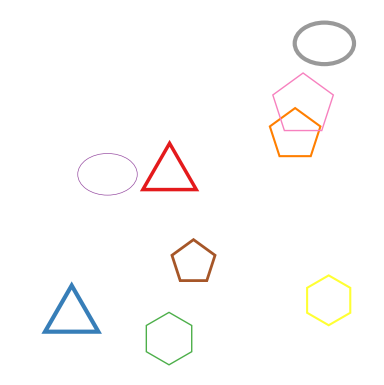[{"shape": "triangle", "thickness": 2.5, "radius": 0.4, "center": [0.44, 0.548]}, {"shape": "triangle", "thickness": 3, "radius": 0.4, "center": [0.186, 0.178]}, {"shape": "hexagon", "thickness": 1, "radius": 0.34, "center": [0.439, 0.121]}, {"shape": "oval", "thickness": 0.5, "radius": 0.39, "center": [0.279, 0.547]}, {"shape": "pentagon", "thickness": 1.5, "radius": 0.35, "center": [0.767, 0.65]}, {"shape": "hexagon", "thickness": 1.5, "radius": 0.32, "center": [0.854, 0.22]}, {"shape": "pentagon", "thickness": 2, "radius": 0.29, "center": [0.503, 0.319]}, {"shape": "pentagon", "thickness": 1, "radius": 0.41, "center": [0.787, 0.728]}, {"shape": "oval", "thickness": 3, "radius": 0.39, "center": [0.843, 0.887]}]